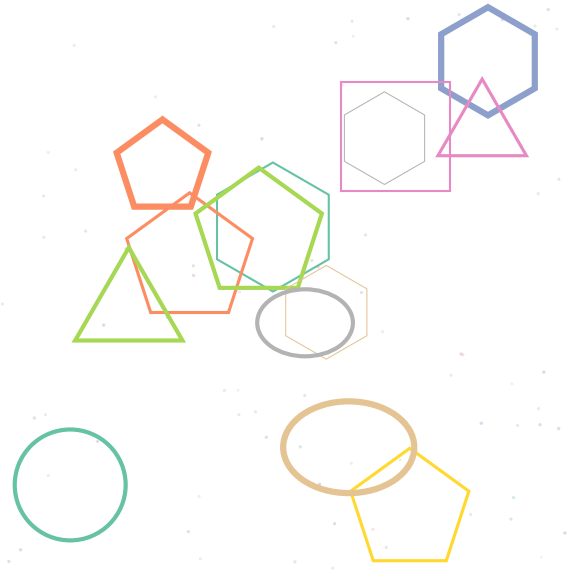[{"shape": "circle", "thickness": 2, "radius": 0.48, "center": [0.122, 0.159]}, {"shape": "hexagon", "thickness": 1, "radius": 0.56, "center": [0.473, 0.606]}, {"shape": "pentagon", "thickness": 1.5, "radius": 0.57, "center": [0.328, 0.551]}, {"shape": "pentagon", "thickness": 3, "radius": 0.42, "center": [0.281, 0.709]}, {"shape": "hexagon", "thickness": 3, "radius": 0.47, "center": [0.845, 0.893]}, {"shape": "triangle", "thickness": 1.5, "radius": 0.44, "center": [0.835, 0.774]}, {"shape": "square", "thickness": 1, "radius": 0.47, "center": [0.685, 0.763]}, {"shape": "triangle", "thickness": 2, "radius": 0.54, "center": [0.223, 0.463]}, {"shape": "pentagon", "thickness": 2, "radius": 0.58, "center": [0.448, 0.594]}, {"shape": "pentagon", "thickness": 1.5, "radius": 0.54, "center": [0.71, 0.115]}, {"shape": "oval", "thickness": 3, "radius": 0.57, "center": [0.604, 0.225]}, {"shape": "hexagon", "thickness": 0.5, "radius": 0.41, "center": [0.565, 0.458]}, {"shape": "hexagon", "thickness": 0.5, "radius": 0.4, "center": [0.666, 0.76]}, {"shape": "oval", "thickness": 2, "radius": 0.41, "center": [0.528, 0.44]}]